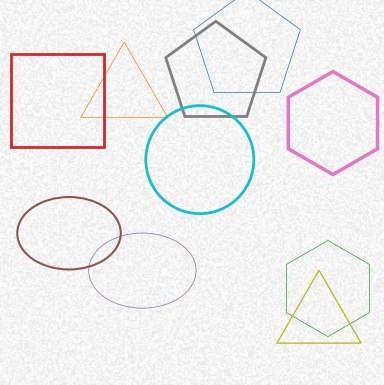[{"shape": "pentagon", "thickness": 0.5, "radius": 0.73, "center": [0.642, 0.878]}, {"shape": "triangle", "thickness": 0.5, "radius": 0.65, "center": [0.323, 0.76]}, {"shape": "hexagon", "thickness": 0.5, "radius": 0.62, "center": [0.852, 0.251]}, {"shape": "square", "thickness": 2, "radius": 0.6, "center": [0.149, 0.739]}, {"shape": "oval", "thickness": 0.5, "radius": 0.7, "center": [0.37, 0.297]}, {"shape": "oval", "thickness": 1.5, "radius": 0.67, "center": [0.179, 0.394]}, {"shape": "hexagon", "thickness": 2.5, "radius": 0.67, "center": [0.865, 0.68]}, {"shape": "pentagon", "thickness": 2, "radius": 0.68, "center": [0.561, 0.808]}, {"shape": "triangle", "thickness": 1, "radius": 0.63, "center": [0.829, 0.172]}, {"shape": "circle", "thickness": 2, "radius": 0.7, "center": [0.519, 0.585]}]